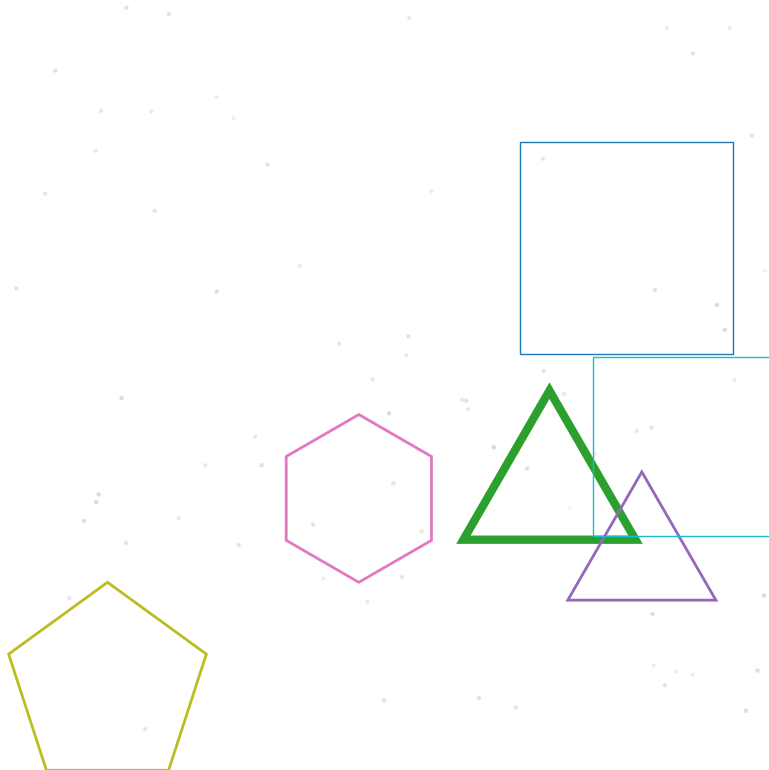[{"shape": "square", "thickness": 0.5, "radius": 0.69, "center": [0.814, 0.678]}, {"shape": "triangle", "thickness": 3, "radius": 0.65, "center": [0.714, 0.364]}, {"shape": "triangle", "thickness": 1, "radius": 0.56, "center": [0.834, 0.276]}, {"shape": "hexagon", "thickness": 1, "radius": 0.54, "center": [0.466, 0.353]}, {"shape": "pentagon", "thickness": 1, "radius": 0.67, "center": [0.14, 0.109]}, {"shape": "square", "thickness": 0.5, "radius": 0.58, "center": [0.887, 0.42]}]